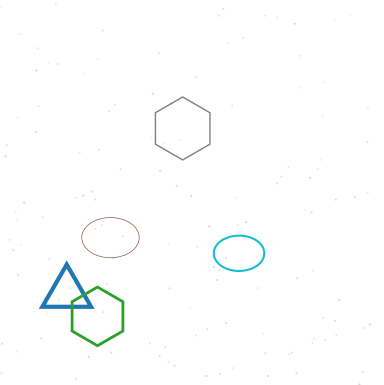[{"shape": "triangle", "thickness": 3, "radius": 0.37, "center": [0.173, 0.24]}, {"shape": "hexagon", "thickness": 2, "radius": 0.38, "center": [0.253, 0.178]}, {"shape": "oval", "thickness": 0.5, "radius": 0.37, "center": [0.287, 0.383]}, {"shape": "hexagon", "thickness": 1, "radius": 0.41, "center": [0.475, 0.666]}, {"shape": "oval", "thickness": 1.5, "radius": 0.33, "center": [0.621, 0.342]}]